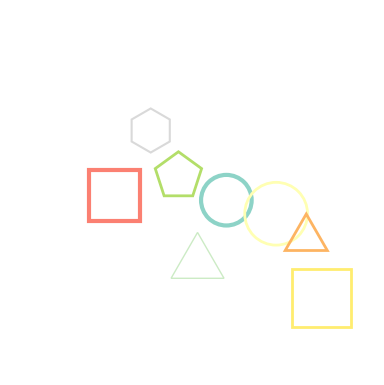[{"shape": "circle", "thickness": 3, "radius": 0.33, "center": [0.588, 0.48]}, {"shape": "circle", "thickness": 2, "radius": 0.41, "center": [0.717, 0.445]}, {"shape": "square", "thickness": 3, "radius": 0.33, "center": [0.296, 0.493]}, {"shape": "triangle", "thickness": 2, "radius": 0.32, "center": [0.795, 0.381]}, {"shape": "pentagon", "thickness": 2, "radius": 0.32, "center": [0.463, 0.543]}, {"shape": "hexagon", "thickness": 1.5, "radius": 0.29, "center": [0.391, 0.661]}, {"shape": "triangle", "thickness": 1, "radius": 0.4, "center": [0.513, 0.317]}, {"shape": "square", "thickness": 2, "radius": 0.38, "center": [0.836, 0.226]}]